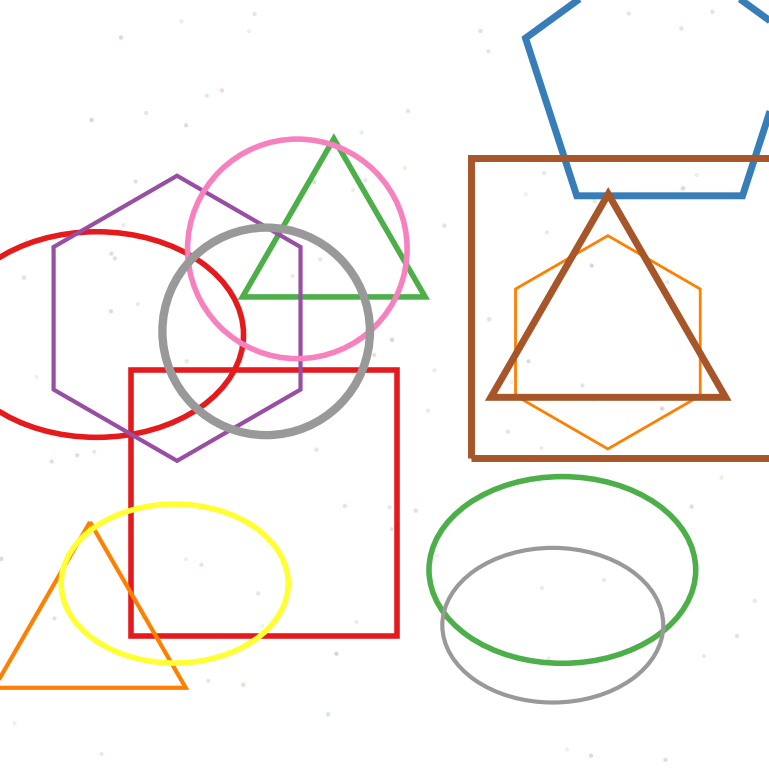[{"shape": "oval", "thickness": 2, "radius": 0.95, "center": [0.126, 0.566]}, {"shape": "square", "thickness": 2, "radius": 0.86, "center": [0.343, 0.347]}, {"shape": "pentagon", "thickness": 2.5, "radius": 0.92, "center": [0.857, 0.894]}, {"shape": "oval", "thickness": 2, "radius": 0.87, "center": [0.73, 0.26]}, {"shape": "triangle", "thickness": 2, "radius": 0.68, "center": [0.434, 0.683]}, {"shape": "hexagon", "thickness": 1.5, "radius": 0.93, "center": [0.23, 0.587]}, {"shape": "triangle", "thickness": 1.5, "radius": 0.72, "center": [0.117, 0.179]}, {"shape": "hexagon", "thickness": 1, "radius": 0.69, "center": [0.789, 0.555]}, {"shape": "oval", "thickness": 2, "radius": 0.74, "center": [0.227, 0.242]}, {"shape": "triangle", "thickness": 2.5, "radius": 0.88, "center": [0.79, 0.572]}, {"shape": "square", "thickness": 2.5, "radius": 0.97, "center": [0.806, 0.6]}, {"shape": "circle", "thickness": 2, "radius": 0.71, "center": [0.386, 0.677]}, {"shape": "circle", "thickness": 3, "radius": 0.67, "center": [0.346, 0.57]}, {"shape": "oval", "thickness": 1.5, "radius": 0.72, "center": [0.718, 0.188]}]